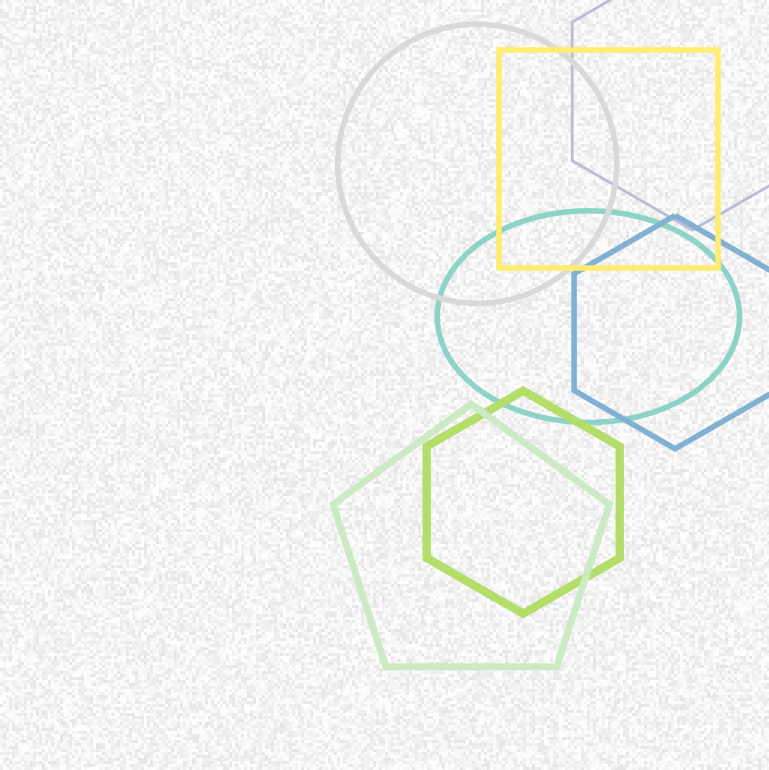[{"shape": "oval", "thickness": 2, "radius": 0.98, "center": [0.764, 0.589]}, {"shape": "hexagon", "thickness": 1, "radius": 0.9, "center": [0.899, 0.881]}, {"shape": "hexagon", "thickness": 2, "radius": 0.76, "center": [0.877, 0.569]}, {"shape": "hexagon", "thickness": 3, "radius": 0.72, "center": [0.679, 0.348]}, {"shape": "circle", "thickness": 2, "radius": 0.91, "center": [0.62, 0.787]}, {"shape": "pentagon", "thickness": 2.5, "radius": 0.94, "center": [0.612, 0.287]}, {"shape": "square", "thickness": 2, "radius": 0.71, "center": [0.79, 0.794]}]